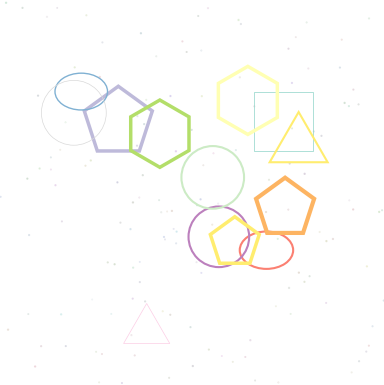[{"shape": "square", "thickness": 0.5, "radius": 0.38, "center": [0.735, 0.683]}, {"shape": "hexagon", "thickness": 2.5, "radius": 0.44, "center": [0.644, 0.739]}, {"shape": "pentagon", "thickness": 2.5, "radius": 0.46, "center": [0.307, 0.683]}, {"shape": "oval", "thickness": 1.5, "radius": 0.35, "center": [0.692, 0.35]}, {"shape": "oval", "thickness": 1, "radius": 0.34, "center": [0.211, 0.762]}, {"shape": "pentagon", "thickness": 3, "radius": 0.4, "center": [0.741, 0.459]}, {"shape": "hexagon", "thickness": 2.5, "radius": 0.44, "center": [0.415, 0.653]}, {"shape": "triangle", "thickness": 0.5, "radius": 0.35, "center": [0.381, 0.142]}, {"shape": "circle", "thickness": 0.5, "radius": 0.42, "center": [0.192, 0.707]}, {"shape": "circle", "thickness": 1.5, "radius": 0.39, "center": [0.568, 0.385]}, {"shape": "circle", "thickness": 1.5, "radius": 0.41, "center": [0.553, 0.539]}, {"shape": "triangle", "thickness": 1.5, "radius": 0.43, "center": [0.776, 0.622]}, {"shape": "pentagon", "thickness": 2.5, "radius": 0.33, "center": [0.61, 0.37]}]